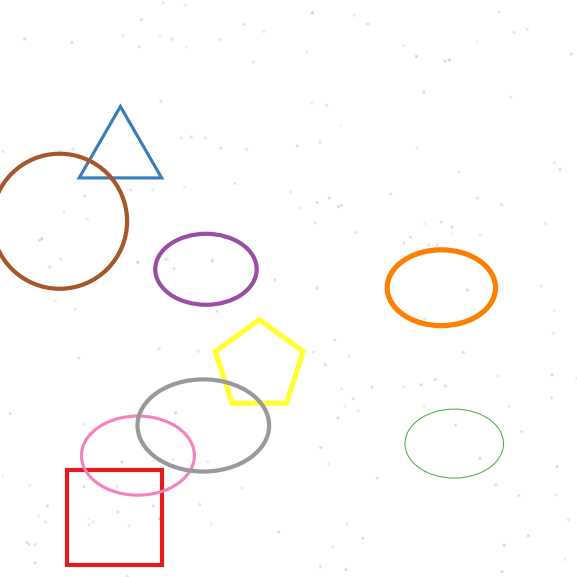[{"shape": "square", "thickness": 2, "radius": 0.41, "center": [0.198, 0.104]}, {"shape": "triangle", "thickness": 1.5, "radius": 0.41, "center": [0.209, 0.732]}, {"shape": "oval", "thickness": 0.5, "radius": 0.43, "center": [0.787, 0.231]}, {"shape": "oval", "thickness": 2, "radius": 0.44, "center": [0.357, 0.533]}, {"shape": "oval", "thickness": 2.5, "radius": 0.47, "center": [0.764, 0.501]}, {"shape": "pentagon", "thickness": 2.5, "radius": 0.4, "center": [0.449, 0.366]}, {"shape": "circle", "thickness": 2, "radius": 0.58, "center": [0.103, 0.616]}, {"shape": "oval", "thickness": 1.5, "radius": 0.49, "center": [0.239, 0.21]}, {"shape": "oval", "thickness": 2, "radius": 0.57, "center": [0.352, 0.262]}]